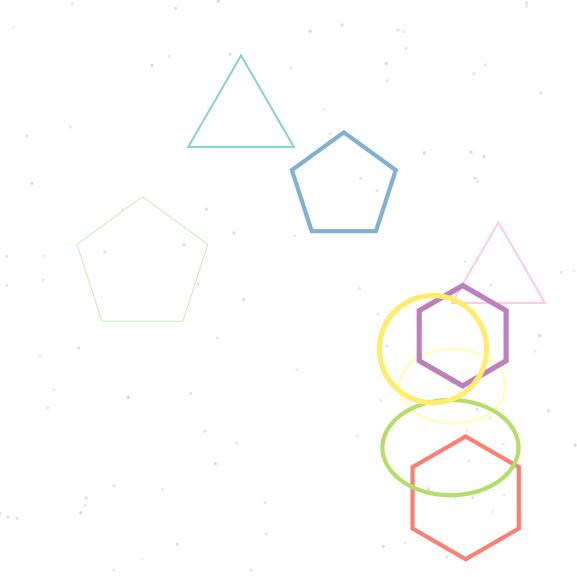[{"shape": "triangle", "thickness": 1, "radius": 0.53, "center": [0.417, 0.797]}, {"shape": "oval", "thickness": 1, "radius": 0.46, "center": [0.783, 0.33]}, {"shape": "hexagon", "thickness": 2, "radius": 0.53, "center": [0.806, 0.137]}, {"shape": "pentagon", "thickness": 2, "radius": 0.47, "center": [0.595, 0.675]}, {"shape": "oval", "thickness": 2, "radius": 0.59, "center": [0.78, 0.224]}, {"shape": "triangle", "thickness": 1, "radius": 0.47, "center": [0.863, 0.521]}, {"shape": "hexagon", "thickness": 2.5, "radius": 0.43, "center": [0.801, 0.418]}, {"shape": "pentagon", "thickness": 0.5, "radius": 0.6, "center": [0.247, 0.539]}, {"shape": "circle", "thickness": 2.5, "radius": 0.46, "center": [0.75, 0.395]}]